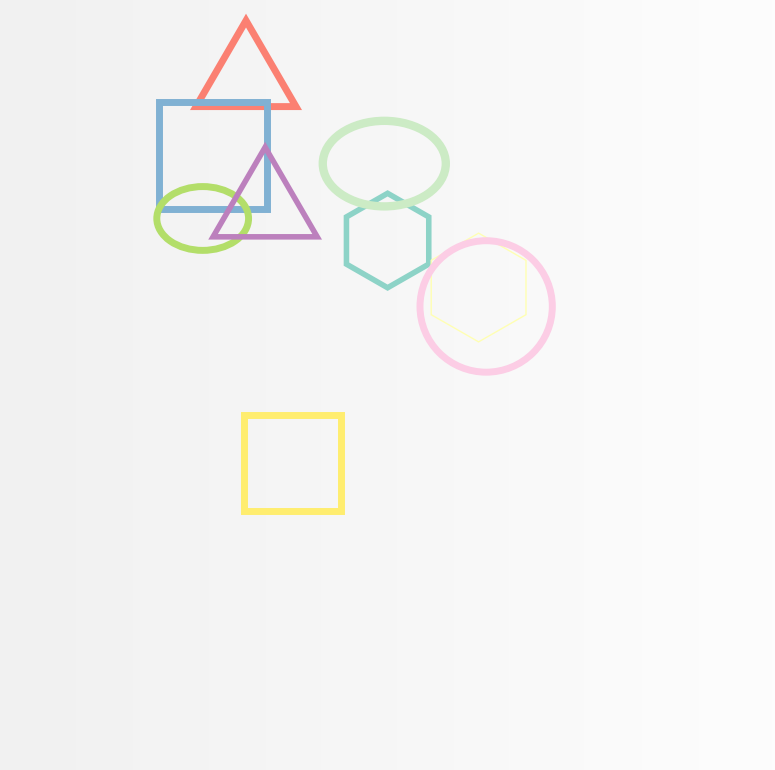[{"shape": "hexagon", "thickness": 2, "radius": 0.31, "center": [0.5, 0.688]}, {"shape": "hexagon", "thickness": 0.5, "radius": 0.35, "center": [0.618, 0.627]}, {"shape": "triangle", "thickness": 2.5, "radius": 0.37, "center": [0.317, 0.899]}, {"shape": "square", "thickness": 2.5, "radius": 0.35, "center": [0.275, 0.799]}, {"shape": "oval", "thickness": 2.5, "radius": 0.3, "center": [0.262, 0.716]}, {"shape": "circle", "thickness": 2.5, "radius": 0.43, "center": [0.627, 0.602]}, {"shape": "triangle", "thickness": 2, "radius": 0.39, "center": [0.342, 0.731]}, {"shape": "oval", "thickness": 3, "radius": 0.4, "center": [0.496, 0.788]}, {"shape": "square", "thickness": 2.5, "radius": 0.31, "center": [0.377, 0.398]}]